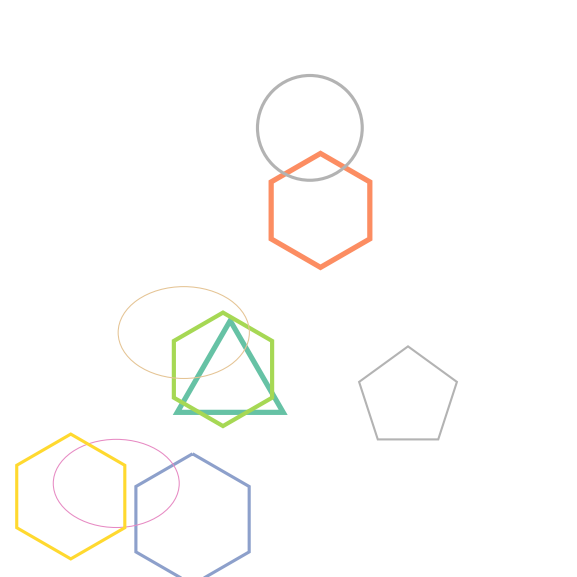[{"shape": "triangle", "thickness": 2.5, "radius": 0.53, "center": [0.399, 0.338]}, {"shape": "hexagon", "thickness": 2.5, "radius": 0.49, "center": [0.555, 0.635]}, {"shape": "hexagon", "thickness": 1.5, "radius": 0.57, "center": [0.333, 0.1]}, {"shape": "oval", "thickness": 0.5, "radius": 0.55, "center": [0.201, 0.162]}, {"shape": "hexagon", "thickness": 2, "radius": 0.49, "center": [0.386, 0.36]}, {"shape": "hexagon", "thickness": 1.5, "radius": 0.54, "center": [0.123, 0.139]}, {"shape": "oval", "thickness": 0.5, "radius": 0.57, "center": [0.318, 0.423]}, {"shape": "pentagon", "thickness": 1, "radius": 0.45, "center": [0.707, 0.31]}, {"shape": "circle", "thickness": 1.5, "radius": 0.45, "center": [0.537, 0.778]}]